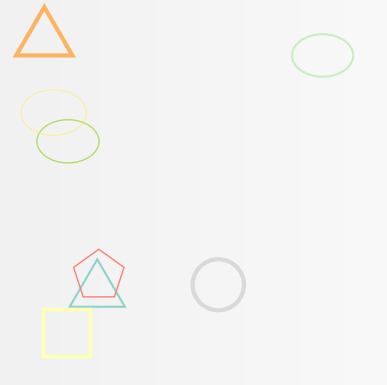[{"shape": "triangle", "thickness": 1.5, "radius": 0.41, "center": [0.251, 0.244]}, {"shape": "square", "thickness": 2.5, "radius": 0.3, "center": [0.172, 0.137]}, {"shape": "pentagon", "thickness": 1, "radius": 0.34, "center": [0.255, 0.284]}, {"shape": "triangle", "thickness": 3, "radius": 0.42, "center": [0.114, 0.898]}, {"shape": "oval", "thickness": 1, "radius": 0.4, "center": [0.175, 0.633]}, {"shape": "circle", "thickness": 3, "radius": 0.33, "center": [0.563, 0.26]}, {"shape": "oval", "thickness": 1.5, "radius": 0.39, "center": [0.833, 0.856]}, {"shape": "oval", "thickness": 0.5, "radius": 0.42, "center": [0.139, 0.708]}]